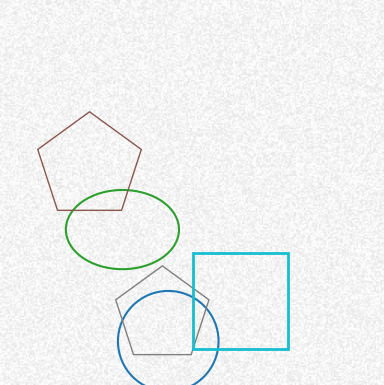[{"shape": "circle", "thickness": 1.5, "radius": 0.65, "center": [0.437, 0.114]}, {"shape": "oval", "thickness": 1.5, "radius": 0.73, "center": [0.318, 0.404]}, {"shape": "pentagon", "thickness": 1, "radius": 0.71, "center": [0.233, 0.568]}, {"shape": "pentagon", "thickness": 1, "radius": 0.64, "center": [0.422, 0.182]}, {"shape": "square", "thickness": 2, "radius": 0.62, "center": [0.625, 0.218]}]